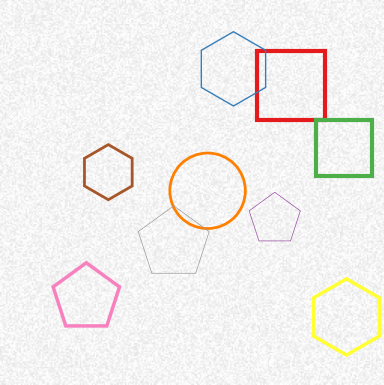[{"shape": "square", "thickness": 3, "radius": 0.44, "center": [0.755, 0.778]}, {"shape": "hexagon", "thickness": 1, "radius": 0.48, "center": [0.606, 0.821]}, {"shape": "square", "thickness": 3, "radius": 0.36, "center": [0.893, 0.615]}, {"shape": "pentagon", "thickness": 0.5, "radius": 0.35, "center": [0.714, 0.431]}, {"shape": "circle", "thickness": 2, "radius": 0.49, "center": [0.539, 0.504]}, {"shape": "hexagon", "thickness": 2.5, "radius": 0.49, "center": [0.9, 0.177]}, {"shape": "hexagon", "thickness": 2, "radius": 0.36, "center": [0.281, 0.553]}, {"shape": "pentagon", "thickness": 2.5, "radius": 0.45, "center": [0.224, 0.227]}, {"shape": "pentagon", "thickness": 0.5, "radius": 0.48, "center": [0.451, 0.369]}]